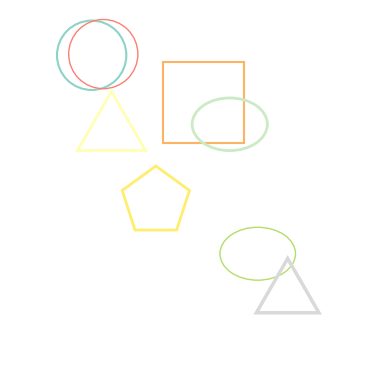[{"shape": "circle", "thickness": 1.5, "radius": 0.45, "center": [0.238, 0.856]}, {"shape": "triangle", "thickness": 2, "radius": 0.51, "center": [0.289, 0.66]}, {"shape": "circle", "thickness": 1, "radius": 0.45, "center": [0.268, 0.86]}, {"shape": "square", "thickness": 1.5, "radius": 0.53, "center": [0.529, 0.734]}, {"shape": "oval", "thickness": 1, "radius": 0.49, "center": [0.669, 0.341]}, {"shape": "triangle", "thickness": 2.5, "radius": 0.47, "center": [0.747, 0.235]}, {"shape": "oval", "thickness": 2, "radius": 0.49, "center": [0.597, 0.677]}, {"shape": "pentagon", "thickness": 2, "radius": 0.46, "center": [0.405, 0.477]}]